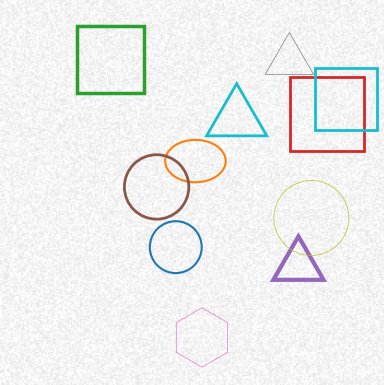[{"shape": "circle", "thickness": 1.5, "radius": 0.34, "center": [0.457, 0.358]}, {"shape": "oval", "thickness": 1.5, "radius": 0.39, "center": [0.508, 0.582]}, {"shape": "square", "thickness": 2.5, "radius": 0.43, "center": [0.288, 0.845]}, {"shape": "square", "thickness": 2, "radius": 0.48, "center": [0.849, 0.703]}, {"shape": "triangle", "thickness": 3, "radius": 0.38, "center": [0.775, 0.311]}, {"shape": "circle", "thickness": 2, "radius": 0.42, "center": [0.407, 0.514]}, {"shape": "hexagon", "thickness": 0.5, "radius": 0.39, "center": [0.525, 0.123]}, {"shape": "triangle", "thickness": 0.5, "radius": 0.36, "center": [0.752, 0.843]}, {"shape": "circle", "thickness": 0.5, "radius": 0.49, "center": [0.809, 0.434]}, {"shape": "square", "thickness": 2, "radius": 0.4, "center": [0.898, 0.742]}, {"shape": "triangle", "thickness": 2, "radius": 0.45, "center": [0.615, 0.692]}]